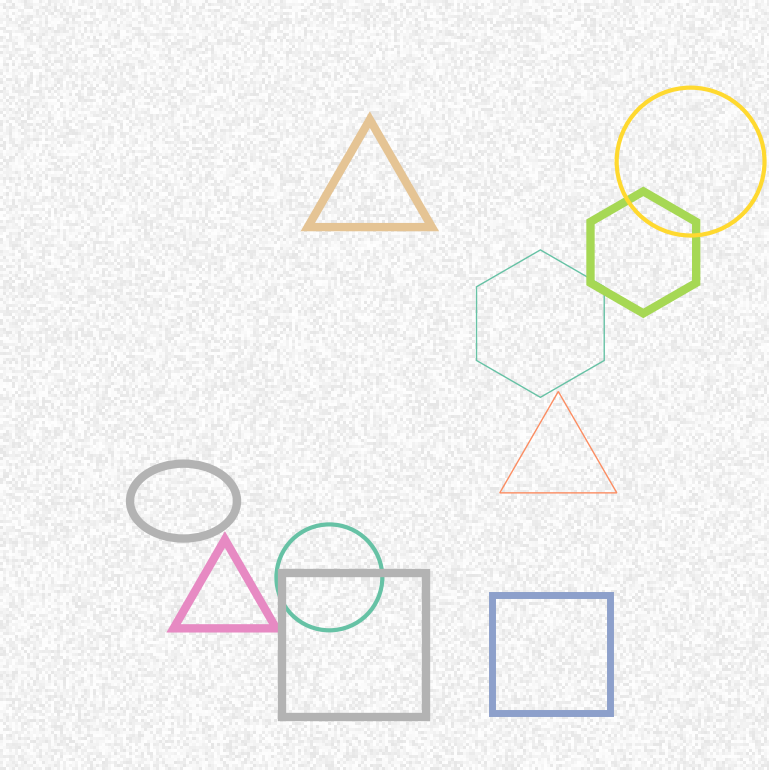[{"shape": "circle", "thickness": 1.5, "radius": 0.34, "center": [0.428, 0.25]}, {"shape": "hexagon", "thickness": 0.5, "radius": 0.48, "center": [0.702, 0.58]}, {"shape": "triangle", "thickness": 0.5, "radius": 0.44, "center": [0.725, 0.404]}, {"shape": "square", "thickness": 2.5, "radius": 0.38, "center": [0.716, 0.151]}, {"shape": "triangle", "thickness": 3, "radius": 0.38, "center": [0.292, 0.222]}, {"shape": "hexagon", "thickness": 3, "radius": 0.4, "center": [0.835, 0.672]}, {"shape": "circle", "thickness": 1.5, "radius": 0.48, "center": [0.897, 0.79]}, {"shape": "triangle", "thickness": 3, "radius": 0.47, "center": [0.48, 0.752]}, {"shape": "oval", "thickness": 3, "radius": 0.35, "center": [0.238, 0.349]}, {"shape": "square", "thickness": 3, "radius": 0.47, "center": [0.46, 0.163]}]